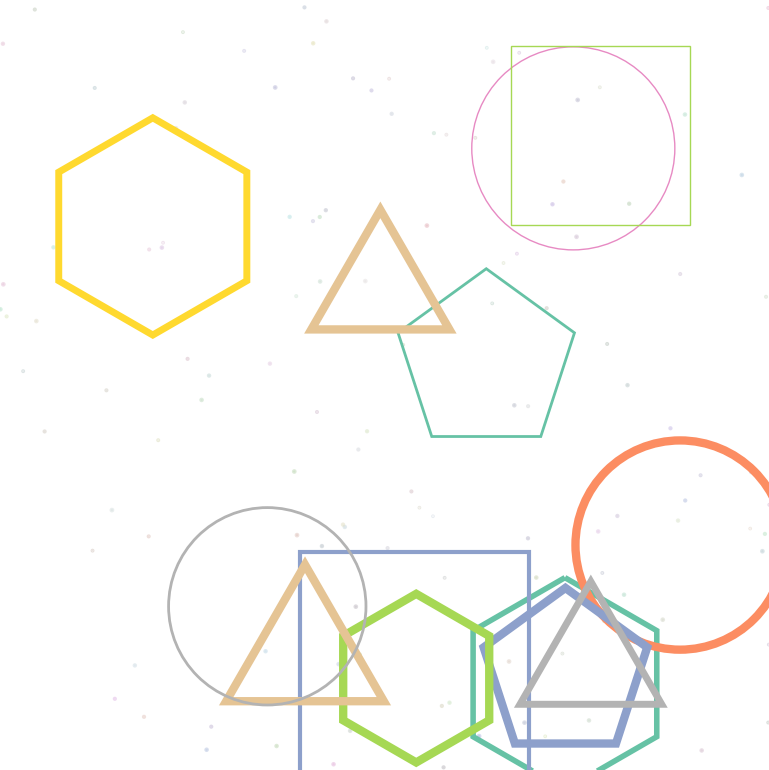[{"shape": "hexagon", "thickness": 2, "radius": 0.69, "center": [0.734, 0.112]}, {"shape": "pentagon", "thickness": 1, "radius": 0.6, "center": [0.632, 0.531]}, {"shape": "circle", "thickness": 3, "radius": 0.68, "center": [0.883, 0.292]}, {"shape": "square", "thickness": 1.5, "radius": 0.74, "center": [0.538, 0.135]}, {"shape": "pentagon", "thickness": 3, "radius": 0.56, "center": [0.734, 0.125]}, {"shape": "circle", "thickness": 0.5, "radius": 0.66, "center": [0.745, 0.807]}, {"shape": "hexagon", "thickness": 3, "radius": 0.55, "center": [0.541, 0.119]}, {"shape": "square", "thickness": 0.5, "radius": 0.58, "center": [0.78, 0.824]}, {"shape": "hexagon", "thickness": 2.5, "radius": 0.71, "center": [0.198, 0.706]}, {"shape": "triangle", "thickness": 3, "radius": 0.59, "center": [0.396, 0.148]}, {"shape": "triangle", "thickness": 3, "radius": 0.52, "center": [0.494, 0.624]}, {"shape": "circle", "thickness": 1, "radius": 0.64, "center": [0.347, 0.213]}, {"shape": "triangle", "thickness": 2.5, "radius": 0.53, "center": [0.767, 0.138]}]